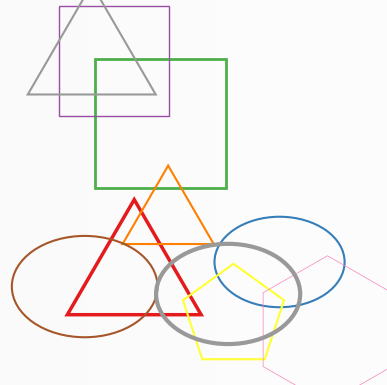[{"shape": "triangle", "thickness": 2.5, "radius": 1.0, "center": [0.346, 0.282]}, {"shape": "oval", "thickness": 1.5, "radius": 0.84, "center": [0.721, 0.32]}, {"shape": "square", "thickness": 2, "radius": 0.84, "center": [0.415, 0.679]}, {"shape": "square", "thickness": 1, "radius": 0.71, "center": [0.294, 0.841]}, {"shape": "triangle", "thickness": 1.5, "radius": 0.68, "center": [0.434, 0.434]}, {"shape": "pentagon", "thickness": 1.5, "radius": 0.69, "center": [0.603, 0.178]}, {"shape": "oval", "thickness": 1.5, "radius": 0.94, "center": [0.219, 0.256]}, {"shape": "hexagon", "thickness": 0.5, "radius": 0.96, "center": [0.845, 0.144]}, {"shape": "oval", "thickness": 3, "radius": 0.93, "center": [0.589, 0.237]}, {"shape": "triangle", "thickness": 1.5, "radius": 0.95, "center": [0.237, 0.85]}]